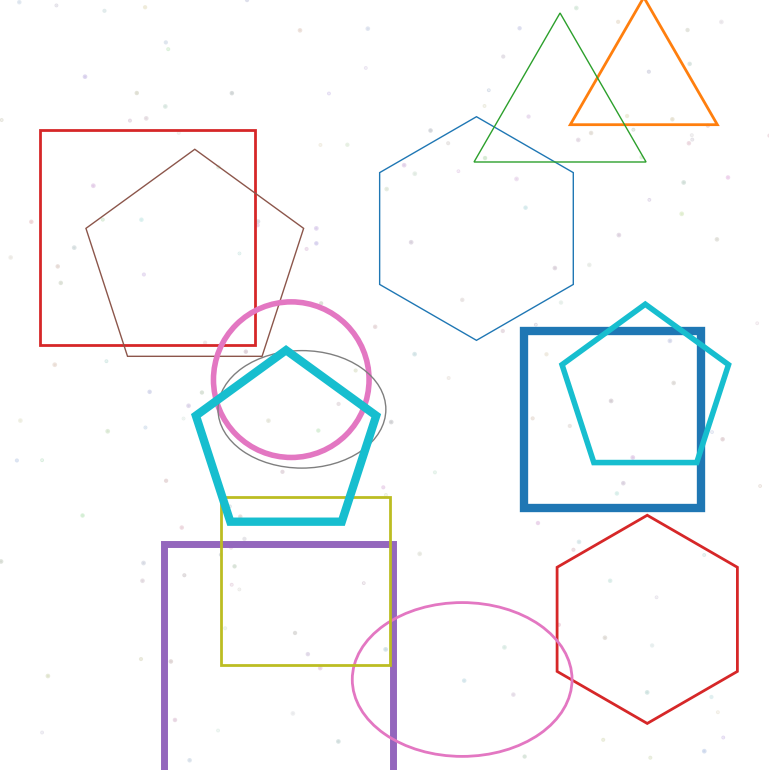[{"shape": "square", "thickness": 3, "radius": 0.57, "center": [0.796, 0.455]}, {"shape": "hexagon", "thickness": 0.5, "radius": 0.73, "center": [0.619, 0.703]}, {"shape": "triangle", "thickness": 1, "radius": 0.55, "center": [0.836, 0.893]}, {"shape": "triangle", "thickness": 0.5, "radius": 0.65, "center": [0.727, 0.854]}, {"shape": "square", "thickness": 1, "radius": 0.7, "center": [0.192, 0.691]}, {"shape": "hexagon", "thickness": 1, "radius": 0.68, "center": [0.841, 0.196]}, {"shape": "square", "thickness": 2.5, "radius": 0.74, "center": [0.361, 0.145]}, {"shape": "pentagon", "thickness": 0.5, "radius": 0.74, "center": [0.253, 0.657]}, {"shape": "circle", "thickness": 2, "radius": 0.51, "center": [0.378, 0.507]}, {"shape": "oval", "thickness": 1, "radius": 0.71, "center": [0.6, 0.118]}, {"shape": "oval", "thickness": 0.5, "radius": 0.54, "center": [0.392, 0.468]}, {"shape": "square", "thickness": 1, "radius": 0.55, "center": [0.397, 0.245]}, {"shape": "pentagon", "thickness": 2, "radius": 0.57, "center": [0.838, 0.491]}, {"shape": "pentagon", "thickness": 3, "radius": 0.62, "center": [0.371, 0.422]}]